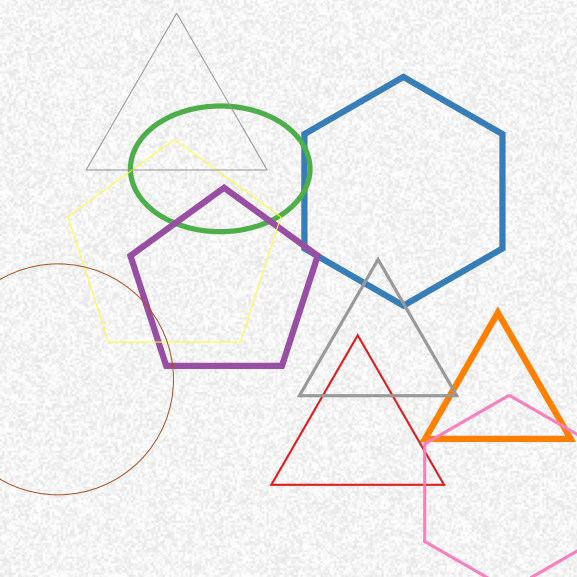[{"shape": "triangle", "thickness": 1, "radius": 0.86, "center": [0.619, 0.246]}, {"shape": "hexagon", "thickness": 3, "radius": 0.99, "center": [0.699, 0.668]}, {"shape": "oval", "thickness": 2.5, "radius": 0.78, "center": [0.381, 0.707]}, {"shape": "pentagon", "thickness": 3, "radius": 0.85, "center": [0.388, 0.504]}, {"shape": "triangle", "thickness": 3, "radius": 0.73, "center": [0.862, 0.312]}, {"shape": "pentagon", "thickness": 0.5, "radius": 0.97, "center": [0.302, 0.564]}, {"shape": "circle", "thickness": 0.5, "radius": 1.0, "center": [0.1, 0.342]}, {"shape": "hexagon", "thickness": 1.5, "radius": 0.84, "center": [0.882, 0.146]}, {"shape": "triangle", "thickness": 0.5, "radius": 0.91, "center": [0.306, 0.795]}, {"shape": "triangle", "thickness": 1.5, "radius": 0.79, "center": [0.655, 0.393]}]